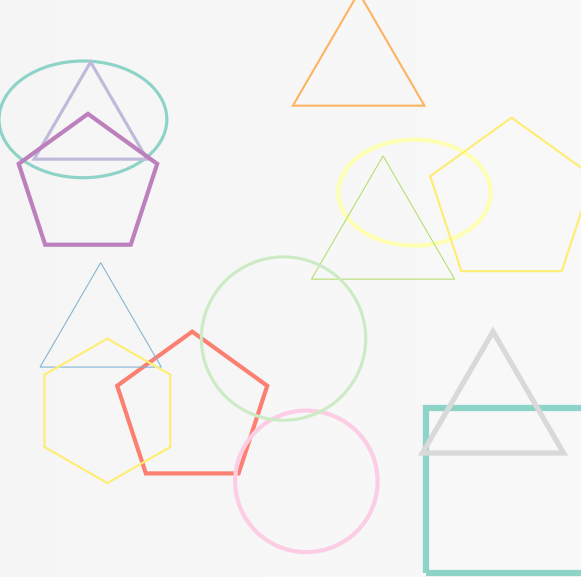[{"shape": "oval", "thickness": 1.5, "radius": 0.72, "center": [0.143, 0.792]}, {"shape": "square", "thickness": 3, "radius": 0.72, "center": [0.875, 0.15]}, {"shape": "oval", "thickness": 2, "radius": 0.66, "center": [0.713, 0.666]}, {"shape": "triangle", "thickness": 1.5, "radius": 0.56, "center": [0.156, 0.78]}, {"shape": "pentagon", "thickness": 2, "radius": 0.68, "center": [0.331, 0.289]}, {"shape": "triangle", "thickness": 0.5, "radius": 0.6, "center": [0.173, 0.424]}, {"shape": "triangle", "thickness": 1, "radius": 0.65, "center": [0.617, 0.881]}, {"shape": "triangle", "thickness": 0.5, "radius": 0.71, "center": [0.659, 0.587]}, {"shape": "circle", "thickness": 2, "radius": 0.61, "center": [0.527, 0.166]}, {"shape": "triangle", "thickness": 2.5, "radius": 0.7, "center": [0.848, 0.285]}, {"shape": "pentagon", "thickness": 2, "radius": 0.63, "center": [0.151, 0.677]}, {"shape": "circle", "thickness": 1.5, "radius": 0.71, "center": [0.488, 0.413]}, {"shape": "pentagon", "thickness": 1, "radius": 0.74, "center": [0.88, 0.649]}, {"shape": "hexagon", "thickness": 1, "radius": 0.63, "center": [0.185, 0.288]}]